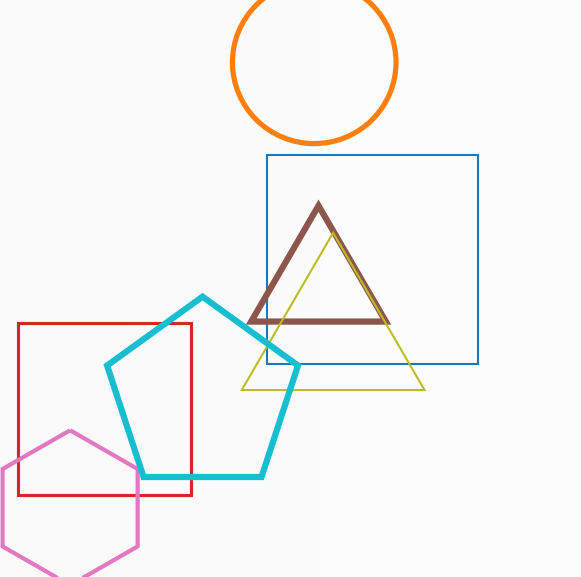[{"shape": "square", "thickness": 1, "radius": 0.91, "center": [0.641, 0.549]}, {"shape": "circle", "thickness": 2.5, "radius": 0.7, "center": [0.541, 0.891]}, {"shape": "square", "thickness": 1.5, "radius": 0.75, "center": [0.179, 0.291]}, {"shape": "triangle", "thickness": 3, "radius": 0.67, "center": [0.548, 0.509]}, {"shape": "hexagon", "thickness": 2, "radius": 0.67, "center": [0.121, 0.12]}, {"shape": "triangle", "thickness": 1, "radius": 0.91, "center": [0.573, 0.414]}, {"shape": "pentagon", "thickness": 3, "radius": 0.86, "center": [0.348, 0.313]}]